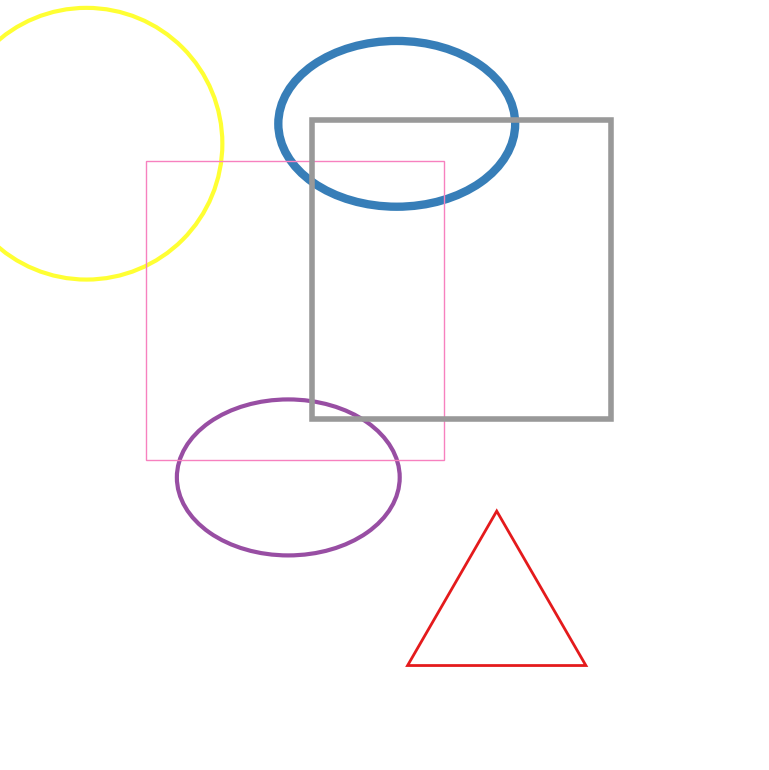[{"shape": "triangle", "thickness": 1, "radius": 0.67, "center": [0.645, 0.203]}, {"shape": "oval", "thickness": 3, "radius": 0.77, "center": [0.515, 0.839]}, {"shape": "oval", "thickness": 1.5, "radius": 0.72, "center": [0.374, 0.38]}, {"shape": "circle", "thickness": 1.5, "radius": 0.88, "center": [0.112, 0.813]}, {"shape": "square", "thickness": 0.5, "radius": 0.97, "center": [0.383, 0.597]}, {"shape": "square", "thickness": 2, "radius": 0.97, "center": [0.6, 0.65]}]